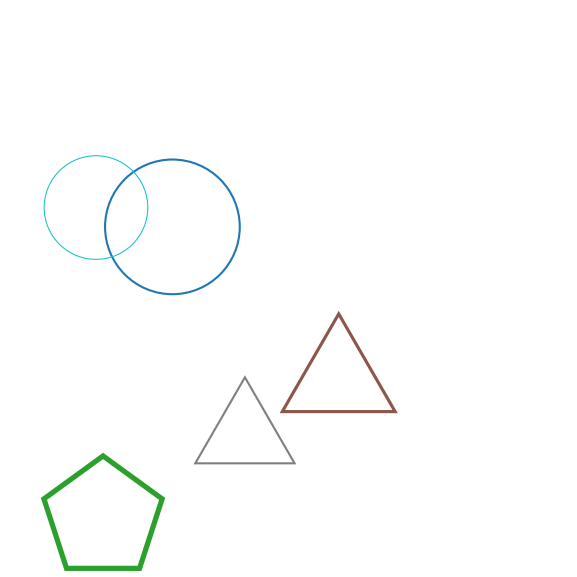[{"shape": "circle", "thickness": 1, "radius": 0.58, "center": [0.299, 0.606]}, {"shape": "pentagon", "thickness": 2.5, "radius": 0.54, "center": [0.178, 0.102]}, {"shape": "triangle", "thickness": 1.5, "radius": 0.56, "center": [0.587, 0.343]}, {"shape": "triangle", "thickness": 1, "radius": 0.5, "center": [0.424, 0.246]}, {"shape": "circle", "thickness": 0.5, "radius": 0.45, "center": [0.166, 0.64]}]